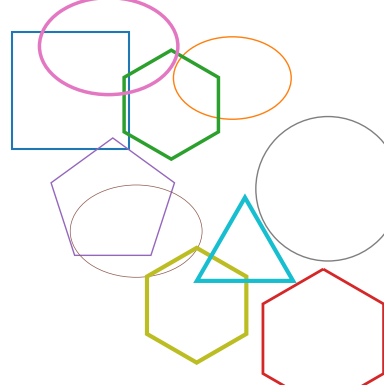[{"shape": "square", "thickness": 1.5, "radius": 0.76, "center": [0.184, 0.766]}, {"shape": "oval", "thickness": 1, "radius": 0.76, "center": [0.603, 0.797]}, {"shape": "hexagon", "thickness": 2.5, "radius": 0.71, "center": [0.445, 0.728]}, {"shape": "hexagon", "thickness": 2, "radius": 0.9, "center": [0.84, 0.12]}, {"shape": "pentagon", "thickness": 1, "radius": 0.84, "center": [0.293, 0.473]}, {"shape": "oval", "thickness": 0.5, "radius": 0.86, "center": [0.354, 0.4]}, {"shape": "oval", "thickness": 2.5, "radius": 0.9, "center": [0.282, 0.88]}, {"shape": "circle", "thickness": 1, "radius": 0.94, "center": [0.852, 0.51]}, {"shape": "hexagon", "thickness": 3, "radius": 0.75, "center": [0.511, 0.207]}, {"shape": "triangle", "thickness": 3, "radius": 0.72, "center": [0.636, 0.343]}]